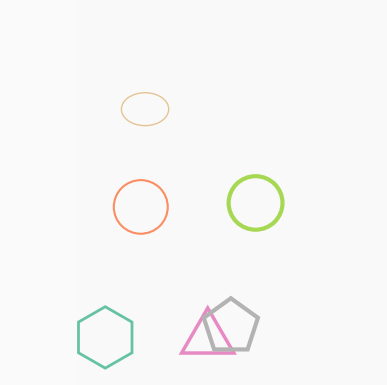[{"shape": "hexagon", "thickness": 2, "radius": 0.4, "center": [0.272, 0.124]}, {"shape": "circle", "thickness": 1.5, "radius": 0.35, "center": [0.363, 0.463]}, {"shape": "triangle", "thickness": 2.5, "radius": 0.39, "center": [0.536, 0.122]}, {"shape": "circle", "thickness": 3, "radius": 0.35, "center": [0.66, 0.473]}, {"shape": "oval", "thickness": 1, "radius": 0.31, "center": [0.374, 0.716]}, {"shape": "pentagon", "thickness": 3, "radius": 0.37, "center": [0.596, 0.152]}]